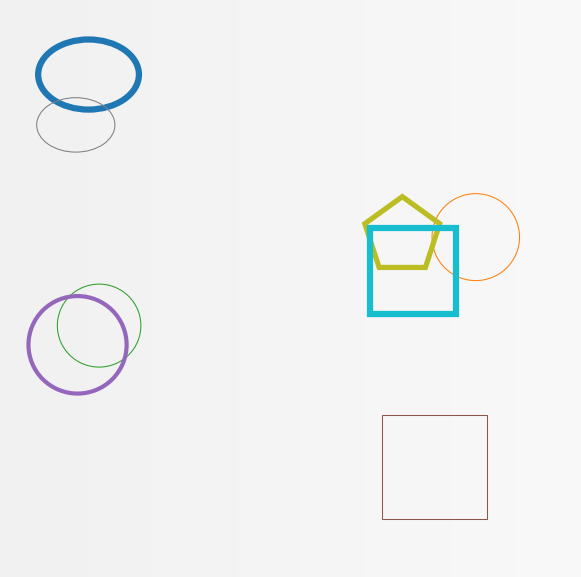[{"shape": "oval", "thickness": 3, "radius": 0.43, "center": [0.152, 0.87]}, {"shape": "circle", "thickness": 0.5, "radius": 0.38, "center": [0.819, 0.589]}, {"shape": "circle", "thickness": 0.5, "radius": 0.36, "center": [0.171, 0.435]}, {"shape": "circle", "thickness": 2, "radius": 0.42, "center": [0.133, 0.402]}, {"shape": "square", "thickness": 0.5, "radius": 0.45, "center": [0.748, 0.19]}, {"shape": "oval", "thickness": 0.5, "radius": 0.34, "center": [0.13, 0.783]}, {"shape": "pentagon", "thickness": 2.5, "radius": 0.34, "center": [0.692, 0.591]}, {"shape": "square", "thickness": 3, "radius": 0.37, "center": [0.71, 0.53]}]